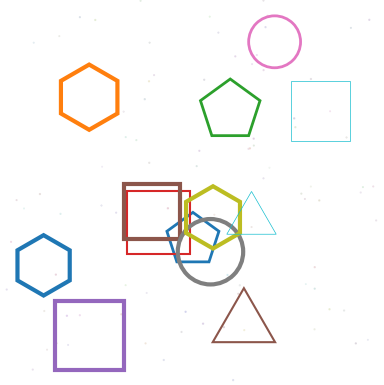[{"shape": "pentagon", "thickness": 2, "radius": 0.36, "center": [0.501, 0.377]}, {"shape": "hexagon", "thickness": 3, "radius": 0.39, "center": [0.113, 0.311]}, {"shape": "hexagon", "thickness": 3, "radius": 0.42, "center": [0.232, 0.748]}, {"shape": "pentagon", "thickness": 2, "radius": 0.41, "center": [0.598, 0.713]}, {"shape": "square", "thickness": 1.5, "radius": 0.41, "center": [0.411, 0.421]}, {"shape": "square", "thickness": 3, "radius": 0.45, "center": [0.232, 0.128]}, {"shape": "square", "thickness": 3, "radius": 0.36, "center": [0.395, 0.451]}, {"shape": "triangle", "thickness": 1.5, "radius": 0.47, "center": [0.634, 0.158]}, {"shape": "circle", "thickness": 2, "radius": 0.34, "center": [0.713, 0.891]}, {"shape": "circle", "thickness": 3, "radius": 0.42, "center": [0.547, 0.346]}, {"shape": "hexagon", "thickness": 3, "radius": 0.4, "center": [0.553, 0.435]}, {"shape": "triangle", "thickness": 0.5, "radius": 0.37, "center": [0.653, 0.429]}, {"shape": "square", "thickness": 0.5, "radius": 0.39, "center": [0.833, 0.711]}]